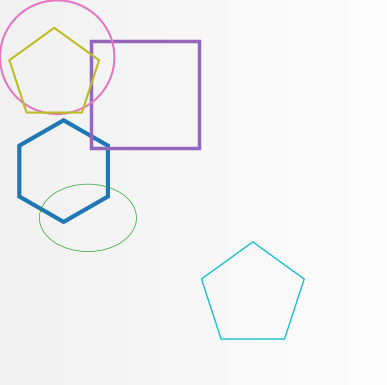[{"shape": "hexagon", "thickness": 3, "radius": 0.66, "center": [0.164, 0.556]}, {"shape": "oval", "thickness": 0.5, "radius": 0.63, "center": [0.227, 0.434]}, {"shape": "square", "thickness": 2.5, "radius": 0.7, "center": [0.374, 0.754]}, {"shape": "circle", "thickness": 1.5, "radius": 0.74, "center": [0.148, 0.851]}, {"shape": "pentagon", "thickness": 1.5, "radius": 0.61, "center": [0.14, 0.806]}, {"shape": "pentagon", "thickness": 1, "radius": 0.7, "center": [0.652, 0.232]}]